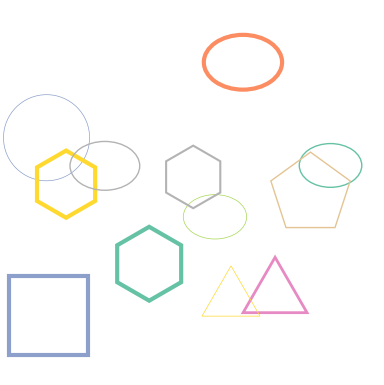[{"shape": "hexagon", "thickness": 3, "radius": 0.48, "center": [0.387, 0.315]}, {"shape": "oval", "thickness": 1, "radius": 0.41, "center": [0.859, 0.57]}, {"shape": "oval", "thickness": 3, "radius": 0.51, "center": [0.631, 0.838]}, {"shape": "square", "thickness": 3, "radius": 0.51, "center": [0.125, 0.181]}, {"shape": "circle", "thickness": 0.5, "radius": 0.56, "center": [0.121, 0.642]}, {"shape": "triangle", "thickness": 2, "radius": 0.48, "center": [0.714, 0.236]}, {"shape": "oval", "thickness": 0.5, "radius": 0.41, "center": [0.558, 0.437]}, {"shape": "triangle", "thickness": 0.5, "radius": 0.44, "center": [0.6, 0.222]}, {"shape": "hexagon", "thickness": 3, "radius": 0.44, "center": [0.172, 0.522]}, {"shape": "pentagon", "thickness": 1, "radius": 0.54, "center": [0.807, 0.497]}, {"shape": "oval", "thickness": 1, "radius": 0.45, "center": [0.272, 0.569]}, {"shape": "hexagon", "thickness": 1.5, "radius": 0.41, "center": [0.502, 0.54]}]